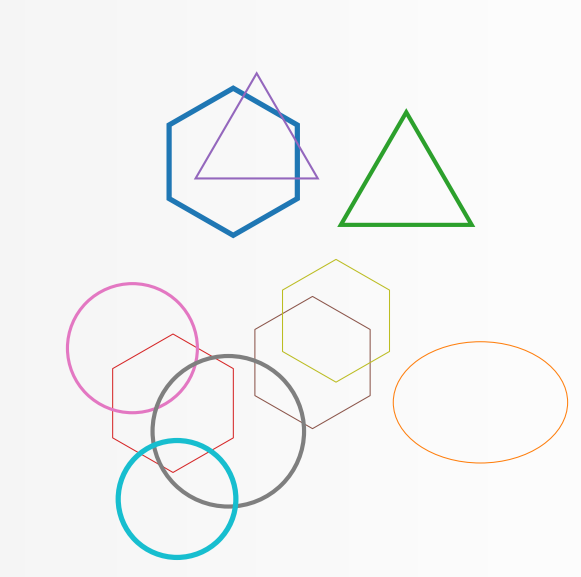[{"shape": "hexagon", "thickness": 2.5, "radius": 0.64, "center": [0.401, 0.719]}, {"shape": "oval", "thickness": 0.5, "radius": 0.75, "center": [0.827, 0.302]}, {"shape": "triangle", "thickness": 2, "radius": 0.65, "center": [0.699, 0.675]}, {"shape": "hexagon", "thickness": 0.5, "radius": 0.6, "center": [0.298, 0.301]}, {"shape": "triangle", "thickness": 1, "radius": 0.61, "center": [0.442, 0.751]}, {"shape": "hexagon", "thickness": 0.5, "radius": 0.57, "center": [0.538, 0.371]}, {"shape": "circle", "thickness": 1.5, "radius": 0.56, "center": [0.228, 0.396]}, {"shape": "circle", "thickness": 2, "radius": 0.65, "center": [0.393, 0.252]}, {"shape": "hexagon", "thickness": 0.5, "radius": 0.53, "center": [0.578, 0.444]}, {"shape": "circle", "thickness": 2.5, "radius": 0.51, "center": [0.305, 0.135]}]